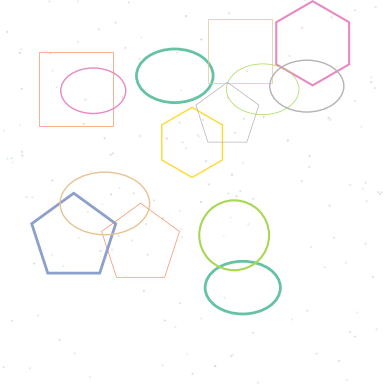[{"shape": "oval", "thickness": 2, "radius": 0.5, "center": [0.454, 0.803]}, {"shape": "oval", "thickness": 2, "radius": 0.49, "center": [0.631, 0.253]}, {"shape": "pentagon", "thickness": 0.5, "radius": 0.53, "center": [0.365, 0.366]}, {"shape": "square", "thickness": 0.5, "radius": 0.48, "center": [0.198, 0.769]}, {"shape": "pentagon", "thickness": 2, "radius": 0.57, "center": [0.191, 0.383]}, {"shape": "oval", "thickness": 1, "radius": 0.42, "center": [0.242, 0.764]}, {"shape": "hexagon", "thickness": 1.5, "radius": 0.55, "center": [0.812, 0.888]}, {"shape": "circle", "thickness": 1.5, "radius": 0.45, "center": [0.608, 0.389]}, {"shape": "oval", "thickness": 0.5, "radius": 0.47, "center": [0.682, 0.768]}, {"shape": "hexagon", "thickness": 1, "radius": 0.45, "center": [0.499, 0.63]}, {"shape": "oval", "thickness": 1, "radius": 0.58, "center": [0.272, 0.472]}, {"shape": "square", "thickness": 0.5, "radius": 0.42, "center": [0.623, 0.868]}, {"shape": "oval", "thickness": 1, "radius": 0.48, "center": [0.797, 0.776]}, {"shape": "pentagon", "thickness": 0.5, "radius": 0.43, "center": [0.591, 0.7]}]